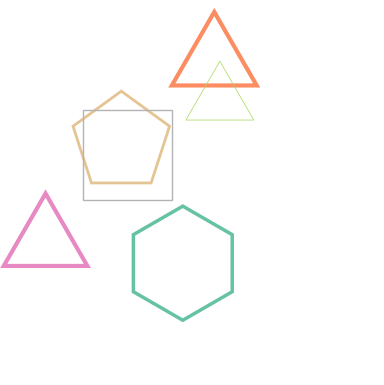[{"shape": "hexagon", "thickness": 2.5, "radius": 0.74, "center": [0.475, 0.316]}, {"shape": "triangle", "thickness": 3, "radius": 0.64, "center": [0.557, 0.842]}, {"shape": "triangle", "thickness": 3, "radius": 0.63, "center": [0.118, 0.372]}, {"shape": "triangle", "thickness": 0.5, "radius": 0.51, "center": [0.571, 0.739]}, {"shape": "pentagon", "thickness": 2, "radius": 0.66, "center": [0.315, 0.631]}, {"shape": "square", "thickness": 1, "radius": 0.58, "center": [0.332, 0.598]}]